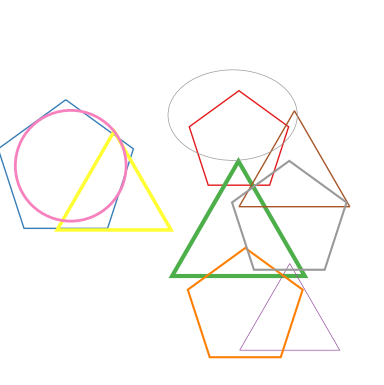[{"shape": "pentagon", "thickness": 1, "radius": 0.68, "center": [0.621, 0.629]}, {"shape": "pentagon", "thickness": 1, "radius": 0.92, "center": [0.171, 0.556]}, {"shape": "triangle", "thickness": 3, "radius": 0.99, "center": [0.619, 0.383]}, {"shape": "triangle", "thickness": 0.5, "radius": 0.75, "center": [0.753, 0.165]}, {"shape": "pentagon", "thickness": 1.5, "radius": 0.78, "center": [0.637, 0.199]}, {"shape": "triangle", "thickness": 2.5, "radius": 0.85, "center": [0.296, 0.488]}, {"shape": "triangle", "thickness": 1, "radius": 0.83, "center": [0.765, 0.546]}, {"shape": "circle", "thickness": 2, "radius": 0.72, "center": [0.184, 0.569]}, {"shape": "oval", "thickness": 0.5, "radius": 0.84, "center": [0.604, 0.701]}, {"shape": "pentagon", "thickness": 1.5, "radius": 0.78, "center": [0.751, 0.426]}]